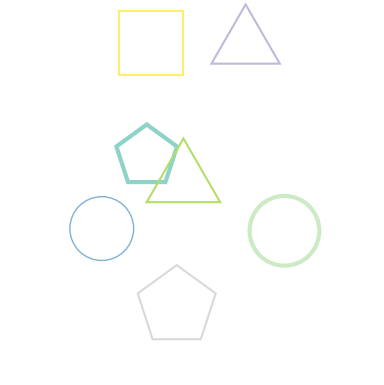[{"shape": "pentagon", "thickness": 3, "radius": 0.41, "center": [0.381, 0.594]}, {"shape": "triangle", "thickness": 1.5, "radius": 0.51, "center": [0.638, 0.886]}, {"shape": "circle", "thickness": 1, "radius": 0.41, "center": [0.264, 0.406]}, {"shape": "triangle", "thickness": 1.5, "radius": 0.55, "center": [0.476, 0.53]}, {"shape": "pentagon", "thickness": 1.5, "radius": 0.53, "center": [0.459, 0.205]}, {"shape": "circle", "thickness": 3, "radius": 0.45, "center": [0.739, 0.401]}, {"shape": "square", "thickness": 1.5, "radius": 0.42, "center": [0.393, 0.888]}]